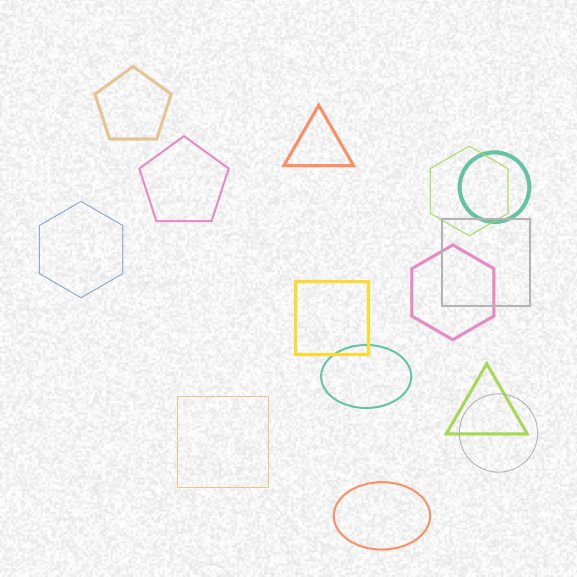[{"shape": "circle", "thickness": 2, "radius": 0.3, "center": [0.856, 0.675]}, {"shape": "oval", "thickness": 1, "radius": 0.39, "center": [0.634, 0.347]}, {"shape": "triangle", "thickness": 1.5, "radius": 0.35, "center": [0.552, 0.747]}, {"shape": "oval", "thickness": 1, "radius": 0.42, "center": [0.661, 0.106]}, {"shape": "hexagon", "thickness": 0.5, "radius": 0.42, "center": [0.14, 0.567]}, {"shape": "hexagon", "thickness": 1.5, "radius": 0.41, "center": [0.784, 0.493]}, {"shape": "pentagon", "thickness": 1, "radius": 0.41, "center": [0.319, 0.682]}, {"shape": "hexagon", "thickness": 0.5, "radius": 0.39, "center": [0.812, 0.669]}, {"shape": "triangle", "thickness": 1.5, "radius": 0.41, "center": [0.843, 0.288]}, {"shape": "square", "thickness": 1.5, "radius": 0.32, "center": [0.573, 0.45]}, {"shape": "square", "thickness": 0.5, "radius": 0.39, "center": [0.386, 0.235]}, {"shape": "pentagon", "thickness": 1.5, "radius": 0.35, "center": [0.231, 0.815]}, {"shape": "circle", "thickness": 0.5, "radius": 0.34, "center": [0.863, 0.249]}, {"shape": "square", "thickness": 1, "radius": 0.38, "center": [0.841, 0.545]}]